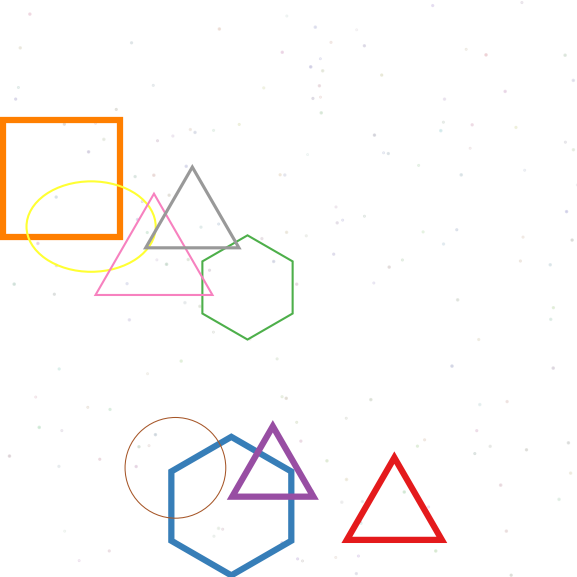[{"shape": "triangle", "thickness": 3, "radius": 0.47, "center": [0.683, 0.112]}, {"shape": "hexagon", "thickness": 3, "radius": 0.6, "center": [0.401, 0.123]}, {"shape": "hexagon", "thickness": 1, "radius": 0.45, "center": [0.429, 0.501]}, {"shape": "triangle", "thickness": 3, "radius": 0.41, "center": [0.472, 0.18]}, {"shape": "square", "thickness": 3, "radius": 0.51, "center": [0.106, 0.69]}, {"shape": "oval", "thickness": 1, "radius": 0.56, "center": [0.158, 0.607]}, {"shape": "circle", "thickness": 0.5, "radius": 0.44, "center": [0.304, 0.189]}, {"shape": "triangle", "thickness": 1, "radius": 0.58, "center": [0.267, 0.547]}, {"shape": "triangle", "thickness": 1.5, "radius": 0.47, "center": [0.333, 0.617]}]